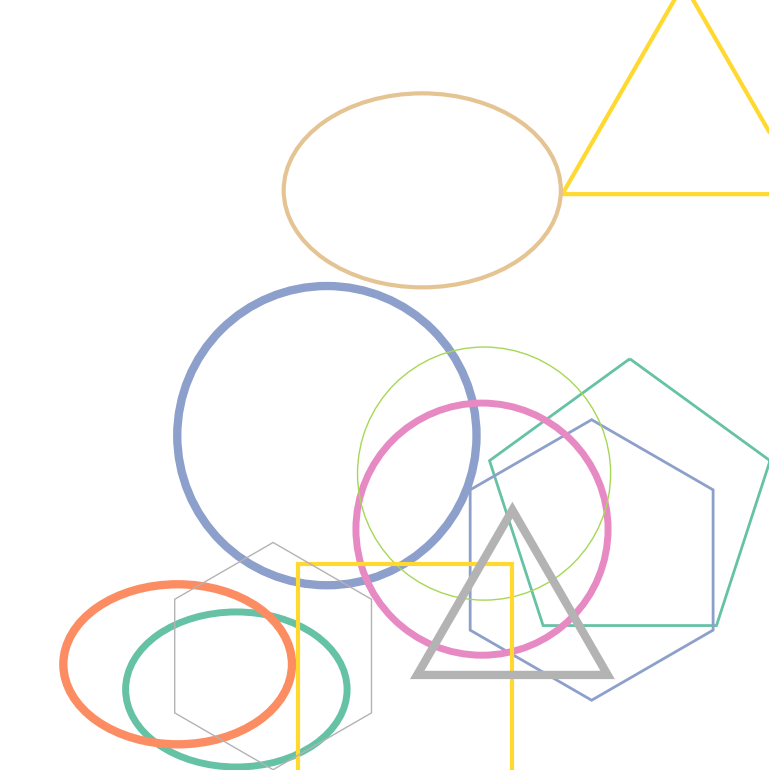[{"shape": "oval", "thickness": 2.5, "radius": 0.72, "center": [0.307, 0.105]}, {"shape": "pentagon", "thickness": 1, "radius": 0.96, "center": [0.818, 0.343]}, {"shape": "oval", "thickness": 3, "radius": 0.74, "center": [0.231, 0.137]}, {"shape": "circle", "thickness": 3, "radius": 0.97, "center": [0.425, 0.434]}, {"shape": "hexagon", "thickness": 1, "radius": 0.91, "center": [0.768, 0.273]}, {"shape": "circle", "thickness": 2.5, "radius": 0.82, "center": [0.626, 0.313]}, {"shape": "circle", "thickness": 0.5, "radius": 0.82, "center": [0.629, 0.385]}, {"shape": "triangle", "thickness": 1.5, "radius": 0.91, "center": [0.888, 0.839]}, {"shape": "square", "thickness": 1.5, "radius": 0.69, "center": [0.526, 0.128]}, {"shape": "oval", "thickness": 1.5, "radius": 0.9, "center": [0.548, 0.753]}, {"shape": "hexagon", "thickness": 0.5, "radius": 0.74, "center": [0.355, 0.148]}, {"shape": "triangle", "thickness": 3, "radius": 0.71, "center": [0.665, 0.195]}]